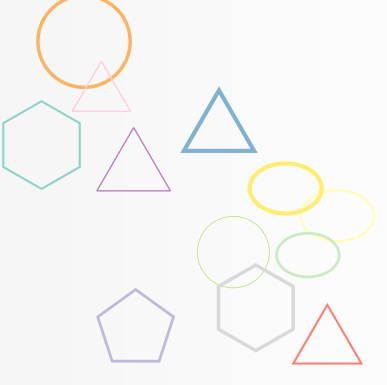[{"shape": "hexagon", "thickness": 1.5, "radius": 0.57, "center": [0.107, 0.623]}, {"shape": "oval", "thickness": 1.5, "radius": 0.47, "center": [0.871, 0.439]}, {"shape": "pentagon", "thickness": 2, "radius": 0.51, "center": [0.35, 0.145]}, {"shape": "triangle", "thickness": 1.5, "radius": 0.51, "center": [0.845, 0.107]}, {"shape": "triangle", "thickness": 3, "radius": 0.52, "center": [0.565, 0.661]}, {"shape": "circle", "thickness": 2.5, "radius": 0.6, "center": [0.217, 0.892]}, {"shape": "circle", "thickness": 0.5, "radius": 0.46, "center": [0.602, 0.345]}, {"shape": "triangle", "thickness": 1, "radius": 0.43, "center": [0.262, 0.754]}, {"shape": "hexagon", "thickness": 2.5, "radius": 0.56, "center": [0.66, 0.2]}, {"shape": "triangle", "thickness": 1, "radius": 0.55, "center": [0.345, 0.559]}, {"shape": "oval", "thickness": 2, "radius": 0.4, "center": [0.795, 0.337]}, {"shape": "oval", "thickness": 3, "radius": 0.46, "center": [0.737, 0.511]}]